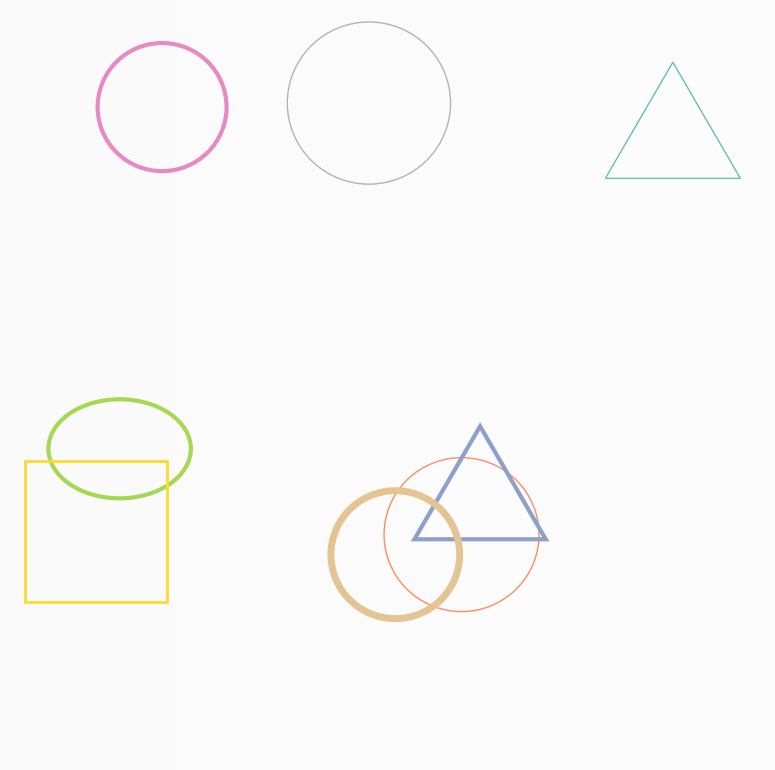[{"shape": "triangle", "thickness": 0.5, "radius": 0.5, "center": [0.868, 0.819]}, {"shape": "circle", "thickness": 0.5, "radius": 0.5, "center": [0.596, 0.306]}, {"shape": "triangle", "thickness": 1.5, "radius": 0.49, "center": [0.619, 0.349]}, {"shape": "circle", "thickness": 1.5, "radius": 0.42, "center": [0.209, 0.861]}, {"shape": "oval", "thickness": 1.5, "radius": 0.46, "center": [0.154, 0.417]}, {"shape": "square", "thickness": 1, "radius": 0.46, "center": [0.124, 0.31]}, {"shape": "circle", "thickness": 2.5, "radius": 0.42, "center": [0.51, 0.28]}, {"shape": "circle", "thickness": 0.5, "radius": 0.53, "center": [0.476, 0.866]}]